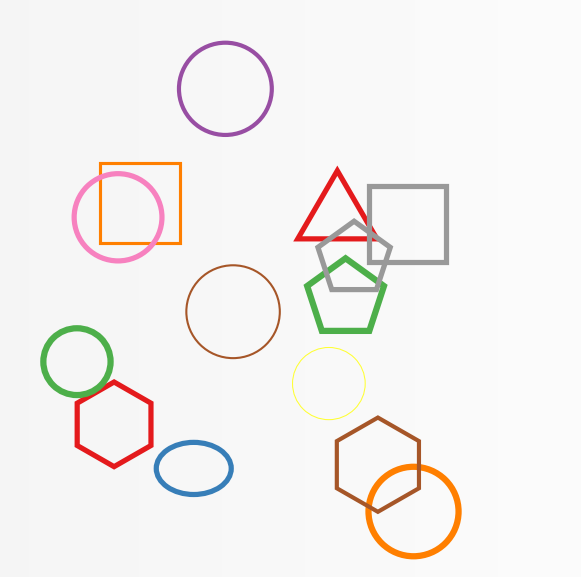[{"shape": "hexagon", "thickness": 2.5, "radius": 0.37, "center": [0.196, 0.264]}, {"shape": "triangle", "thickness": 2.5, "radius": 0.39, "center": [0.58, 0.625]}, {"shape": "oval", "thickness": 2.5, "radius": 0.32, "center": [0.333, 0.188]}, {"shape": "circle", "thickness": 3, "radius": 0.29, "center": [0.132, 0.373]}, {"shape": "pentagon", "thickness": 3, "radius": 0.35, "center": [0.595, 0.482]}, {"shape": "circle", "thickness": 2, "radius": 0.4, "center": [0.388, 0.845]}, {"shape": "square", "thickness": 1.5, "radius": 0.35, "center": [0.241, 0.647]}, {"shape": "circle", "thickness": 3, "radius": 0.39, "center": [0.711, 0.113]}, {"shape": "circle", "thickness": 0.5, "radius": 0.31, "center": [0.566, 0.335]}, {"shape": "circle", "thickness": 1, "radius": 0.4, "center": [0.401, 0.459]}, {"shape": "hexagon", "thickness": 2, "radius": 0.41, "center": [0.65, 0.194]}, {"shape": "circle", "thickness": 2.5, "radius": 0.38, "center": [0.203, 0.623]}, {"shape": "pentagon", "thickness": 2.5, "radius": 0.33, "center": [0.609, 0.551]}, {"shape": "square", "thickness": 2.5, "radius": 0.33, "center": [0.701, 0.611]}]